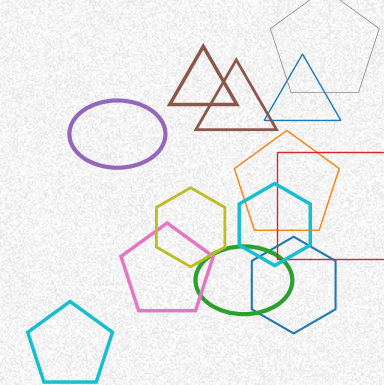[{"shape": "triangle", "thickness": 1, "radius": 0.58, "center": [0.786, 0.745]}, {"shape": "hexagon", "thickness": 1.5, "radius": 0.63, "center": [0.763, 0.26]}, {"shape": "pentagon", "thickness": 1, "radius": 0.72, "center": [0.745, 0.518]}, {"shape": "oval", "thickness": 3, "radius": 0.63, "center": [0.634, 0.272]}, {"shape": "square", "thickness": 1, "radius": 0.7, "center": [0.86, 0.466]}, {"shape": "oval", "thickness": 3, "radius": 0.62, "center": [0.305, 0.652]}, {"shape": "triangle", "thickness": 2, "radius": 0.61, "center": [0.614, 0.724]}, {"shape": "triangle", "thickness": 2.5, "radius": 0.5, "center": [0.528, 0.779]}, {"shape": "pentagon", "thickness": 2.5, "radius": 0.63, "center": [0.434, 0.295]}, {"shape": "pentagon", "thickness": 0.5, "radius": 0.74, "center": [0.844, 0.88]}, {"shape": "hexagon", "thickness": 2, "radius": 0.51, "center": [0.495, 0.41]}, {"shape": "hexagon", "thickness": 2.5, "radius": 0.53, "center": [0.714, 0.417]}, {"shape": "pentagon", "thickness": 2.5, "radius": 0.58, "center": [0.182, 0.101]}]